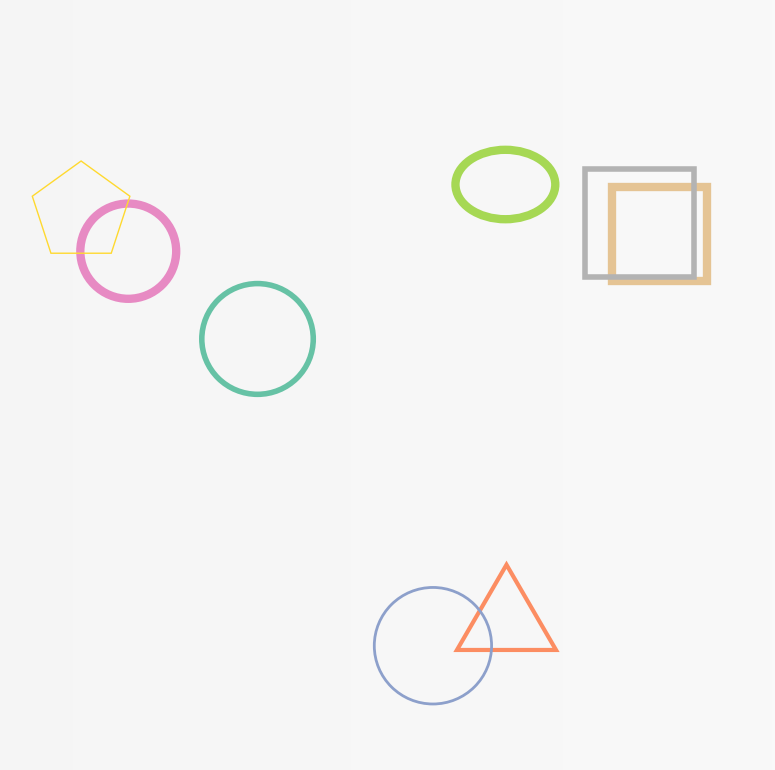[{"shape": "circle", "thickness": 2, "radius": 0.36, "center": [0.332, 0.56]}, {"shape": "triangle", "thickness": 1.5, "radius": 0.37, "center": [0.654, 0.193]}, {"shape": "circle", "thickness": 1, "radius": 0.38, "center": [0.559, 0.161]}, {"shape": "circle", "thickness": 3, "radius": 0.31, "center": [0.166, 0.674]}, {"shape": "oval", "thickness": 3, "radius": 0.32, "center": [0.652, 0.76]}, {"shape": "pentagon", "thickness": 0.5, "radius": 0.33, "center": [0.105, 0.725]}, {"shape": "square", "thickness": 3, "radius": 0.3, "center": [0.851, 0.696]}, {"shape": "square", "thickness": 2, "radius": 0.35, "center": [0.825, 0.71]}]